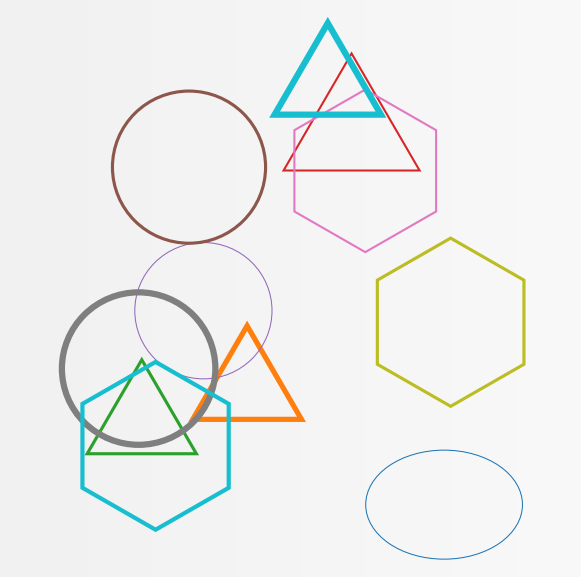[{"shape": "oval", "thickness": 0.5, "radius": 0.67, "center": [0.764, 0.125]}, {"shape": "triangle", "thickness": 2.5, "radius": 0.54, "center": [0.425, 0.327]}, {"shape": "triangle", "thickness": 1.5, "radius": 0.54, "center": [0.244, 0.268]}, {"shape": "triangle", "thickness": 1, "radius": 0.68, "center": [0.605, 0.771]}, {"shape": "circle", "thickness": 0.5, "radius": 0.59, "center": [0.35, 0.461]}, {"shape": "circle", "thickness": 1.5, "radius": 0.66, "center": [0.325, 0.71]}, {"shape": "hexagon", "thickness": 1, "radius": 0.7, "center": [0.628, 0.703]}, {"shape": "circle", "thickness": 3, "radius": 0.66, "center": [0.239, 0.361]}, {"shape": "hexagon", "thickness": 1.5, "radius": 0.73, "center": [0.775, 0.441]}, {"shape": "hexagon", "thickness": 2, "radius": 0.73, "center": [0.268, 0.227]}, {"shape": "triangle", "thickness": 3, "radius": 0.53, "center": [0.564, 0.853]}]